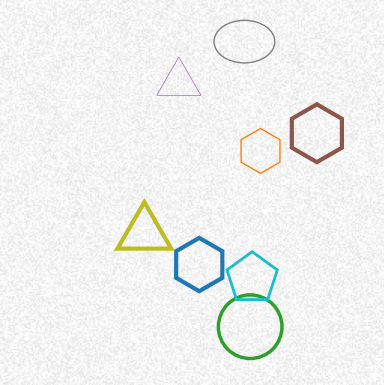[{"shape": "hexagon", "thickness": 3, "radius": 0.35, "center": [0.518, 0.313]}, {"shape": "hexagon", "thickness": 1, "radius": 0.29, "center": [0.677, 0.608]}, {"shape": "circle", "thickness": 2.5, "radius": 0.41, "center": [0.65, 0.151]}, {"shape": "triangle", "thickness": 0.5, "radius": 0.33, "center": [0.465, 0.786]}, {"shape": "hexagon", "thickness": 3, "radius": 0.38, "center": [0.823, 0.654]}, {"shape": "oval", "thickness": 1, "radius": 0.39, "center": [0.635, 0.892]}, {"shape": "triangle", "thickness": 3, "radius": 0.4, "center": [0.375, 0.394]}, {"shape": "pentagon", "thickness": 2, "radius": 0.34, "center": [0.655, 0.277]}]